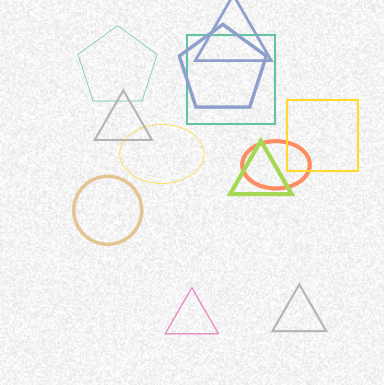[{"shape": "square", "thickness": 1.5, "radius": 0.58, "center": [0.6, 0.793]}, {"shape": "pentagon", "thickness": 0.5, "radius": 0.54, "center": [0.305, 0.825]}, {"shape": "oval", "thickness": 3, "radius": 0.44, "center": [0.717, 0.572]}, {"shape": "triangle", "thickness": 2, "radius": 0.57, "center": [0.606, 0.899]}, {"shape": "pentagon", "thickness": 2.5, "radius": 0.59, "center": [0.579, 0.818]}, {"shape": "triangle", "thickness": 1, "radius": 0.4, "center": [0.498, 0.173]}, {"shape": "triangle", "thickness": 3, "radius": 0.46, "center": [0.678, 0.542]}, {"shape": "square", "thickness": 1.5, "radius": 0.46, "center": [0.838, 0.648]}, {"shape": "oval", "thickness": 0.5, "radius": 0.55, "center": [0.42, 0.6]}, {"shape": "circle", "thickness": 2.5, "radius": 0.44, "center": [0.28, 0.454]}, {"shape": "triangle", "thickness": 1.5, "radius": 0.43, "center": [0.32, 0.679]}, {"shape": "triangle", "thickness": 1.5, "radius": 0.4, "center": [0.778, 0.18]}]